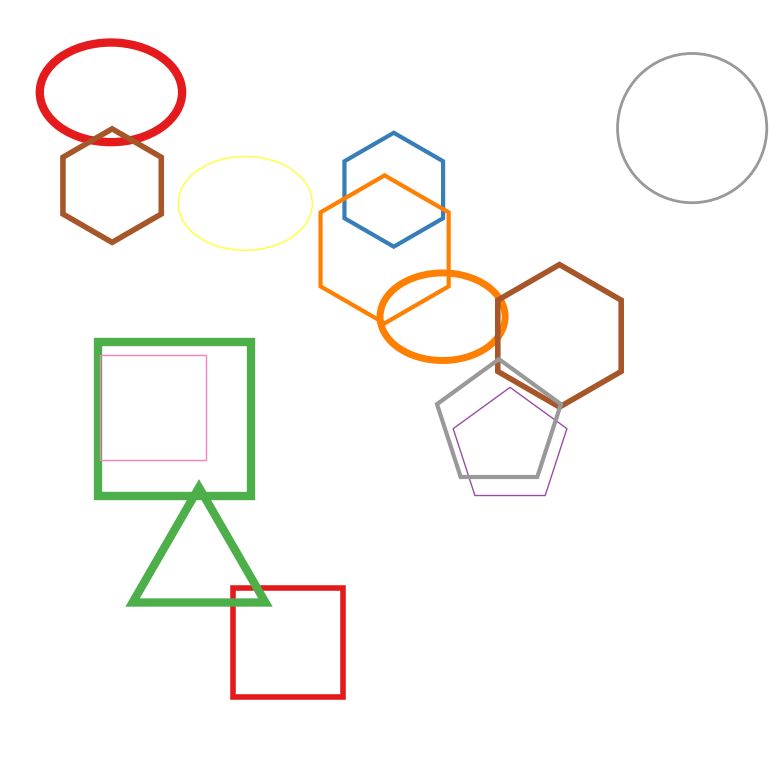[{"shape": "square", "thickness": 2, "radius": 0.36, "center": [0.374, 0.165]}, {"shape": "oval", "thickness": 3, "radius": 0.46, "center": [0.144, 0.88]}, {"shape": "hexagon", "thickness": 1.5, "radius": 0.37, "center": [0.511, 0.754]}, {"shape": "triangle", "thickness": 3, "radius": 0.5, "center": [0.258, 0.267]}, {"shape": "square", "thickness": 3, "radius": 0.5, "center": [0.227, 0.456]}, {"shape": "pentagon", "thickness": 0.5, "radius": 0.39, "center": [0.662, 0.419]}, {"shape": "hexagon", "thickness": 1.5, "radius": 0.48, "center": [0.499, 0.676]}, {"shape": "oval", "thickness": 2.5, "radius": 0.41, "center": [0.575, 0.589]}, {"shape": "oval", "thickness": 0.5, "radius": 0.44, "center": [0.319, 0.736]}, {"shape": "hexagon", "thickness": 2, "radius": 0.37, "center": [0.146, 0.759]}, {"shape": "hexagon", "thickness": 2, "radius": 0.46, "center": [0.727, 0.564]}, {"shape": "square", "thickness": 0.5, "radius": 0.34, "center": [0.199, 0.471]}, {"shape": "pentagon", "thickness": 1.5, "radius": 0.42, "center": [0.648, 0.449]}, {"shape": "circle", "thickness": 1, "radius": 0.48, "center": [0.899, 0.834]}]